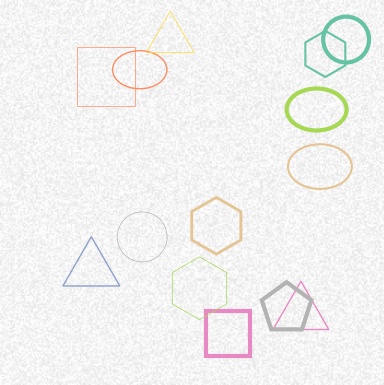[{"shape": "hexagon", "thickness": 1.5, "radius": 0.3, "center": [0.845, 0.86]}, {"shape": "circle", "thickness": 3, "radius": 0.3, "center": [0.899, 0.897]}, {"shape": "square", "thickness": 0.5, "radius": 0.38, "center": [0.276, 0.802]}, {"shape": "oval", "thickness": 1, "radius": 0.35, "center": [0.363, 0.819]}, {"shape": "triangle", "thickness": 1, "radius": 0.43, "center": [0.237, 0.3]}, {"shape": "square", "thickness": 3, "radius": 0.29, "center": [0.592, 0.133]}, {"shape": "triangle", "thickness": 1, "radius": 0.42, "center": [0.782, 0.186]}, {"shape": "oval", "thickness": 3, "radius": 0.39, "center": [0.822, 0.716]}, {"shape": "hexagon", "thickness": 0.5, "radius": 0.41, "center": [0.518, 0.251]}, {"shape": "triangle", "thickness": 0.5, "radius": 0.36, "center": [0.442, 0.9]}, {"shape": "hexagon", "thickness": 2, "radius": 0.37, "center": [0.562, 0.414]}, {"shape": "oval", "thickness": 1.5, "radius": 0.41, "center": [0.831, 0.567]}, {"shape": "circle", "thickness": 0.5, "radius": 0.32, "center": [0.369, 0.385]}, {"shape": "pentagon", "thickness": 3, "radius": 0.34, "center": [0.744, 0.199]}]